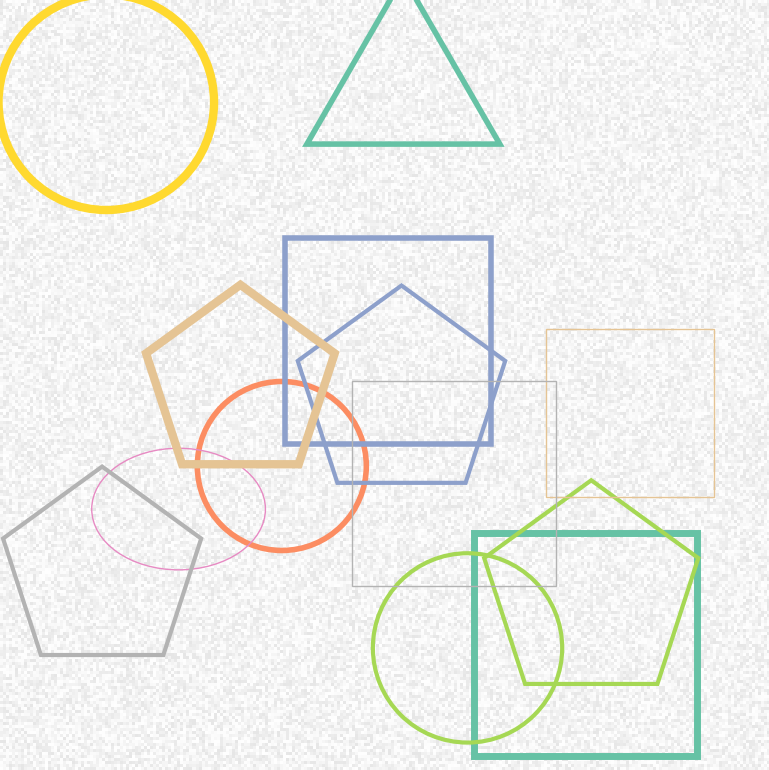[{"shape": "triangle", "thickness": 2, "radius": 0.72, "center": [0.524, 0.885]}, {"shape": "square", "thickness": 2.5, "radius": 0.72, "center": [0.761, 0.163]}, {"shape": "circle", "thickness": 2, "radius": 0.55, "center": [0.366, 0.395]}, {"shape": "square", "thickness": 2, "radius": 0.67, "center": [0.504, 0.557]}, {"shape": "pentagon", "thickness": 1.5, "radius": 0.71, "center": [0.521, 0.488]}, {"shape": "oval", "thickness": 0.5, "radius": 0.56, "center": [0.232, 0.339]}, {"shape": "circle", "thickness": 1.5, "radius": 0.61, "center": [0.607, 0.159]}, {"shape": "pentagon", "thickness": 1.5, "radius": 0.73, "center": [0.768, 0.23]}, {"shape": "circle", "thickness": 3, "radius": 0.7, "center": [0.138, 0.867]}, {"shape": "pentagon", "thickness": 3, "radius": 0.64, "center": [0.312, 0.501]}, {"shape": "square", "thickness": 0.5, "radius": 0.55, "center": [0.819, 0.464]}, {"shape": "square", "thickness": 0.5, "radius": 0.66, "center": [0.589, 0.372]}, {"shape": "pentagon", "thickness": 1.5, "radius": 0.68, "center": [0.133, 0.259]}]